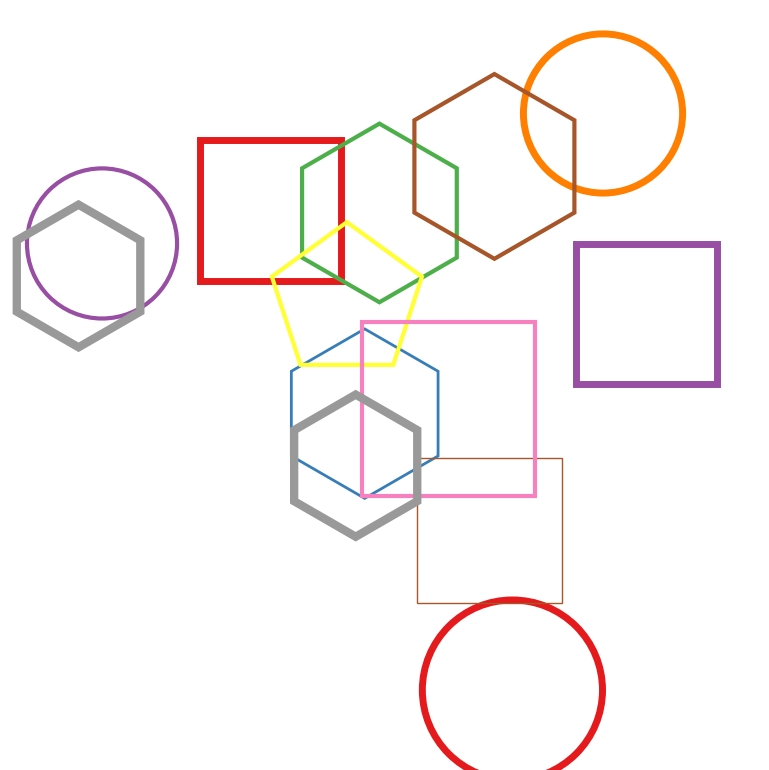[{"shape": "circle", "thickness": 2.5, "radius": 0.58, "center": [0.665, 0.104]}, {"shape": "square", "thickness": 2.5, "radius": 0.46, "center": [0.351, 0.726]}, {"shape": "hexagon", "thickness": 1, "radius": 0.55, "center": [0.474, 0.463]}, {"shape": "hexagon", "thickness": 1.5, "radius": 0.58, "center": [0.493, 0.723]}, {"shape": "circle", "thickness": 1.5, "radius": 0.49, "center": [0.133, 0.684]}, {"shape": "square", "thickness": 2.5, "radius": 0.46, "center": [0.84, 0.592]}, {"shape": "circle", "thickness": 2.5, "radius": 0.52, "center": [0.783, 0.853]}, {"shape": "pentagon", "thickness": 1.5, "radius": 0.51, "center": [0.45, 0.609]}, {"shape": "square", "thickness": 0.5, "radius": 0.47, "center": [0.636, 0.311]}, {"shape": "hexagon", "thickness": 1.5, "radius": 0.6, "center": [0.642, 0.784]}, {"shape": "square", "thickness": 1.5, "radius": 0.56, "center": [0.583, 0.469]}, {"shape": "hexagon", "thickness": 3, "radius": 0.46, "center": [0.462, 0.395]}, {"shape": "hexagon", "thickness": 3, "radius": 0.46, "center": [0.102, 0.642]}]